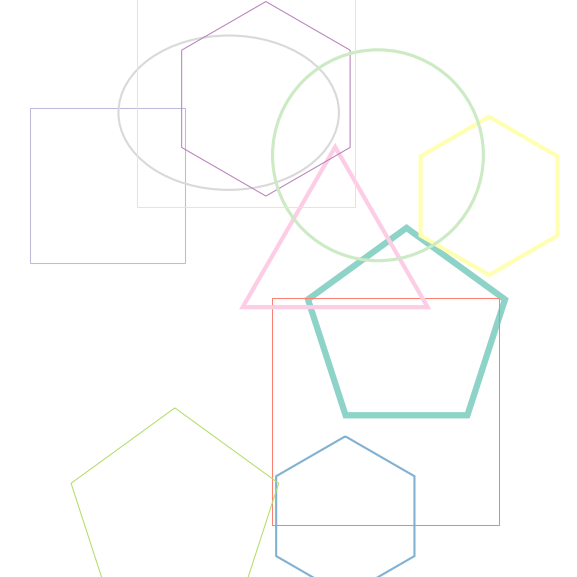[{"shape": "pentagon", "thickness": 3, "radius": 0.9, "center": [0.704, 0.425]}, {"shape": "hexagon", "thickness": 2, "radius": 0.69, "center": [0.847, 0.66]}, {"shape": "square", "thickness": 0.5, "radius": 0.67, "center": [0.187, 0.678]}, {"shape": "square", "thickness": 0.5, "radius": 0.98, "center": [0.667, 0.287]}, {"shape": "hexagon", "thickness": 1, "radius": 0.69, "center": [0.598, 0.105]}, {"shape": "pentagon", "thickness": 0.5, "radius": 0.94, "center": [0.303, 0.104]}, {"shape": "triangle", "thickness": 2, "radius": 0.92, "center": [0.58, 0.56]}, {"shape": "oval", "thickness": 1, "radius": 0.95, "center": [0.396, 0.804]}, {"shape": "hexagon", "thickness": 0.5, "radius": 0.84, "center": [0.46, 0.828]}, {"shape": "circle", "thickness": 1.5, "radius": 0.91, "center": [0.654, 0.73]}, {"shape": "square", "thickness": 0.5, "radius": 0.94, "center": [0.425, 0.83]}]